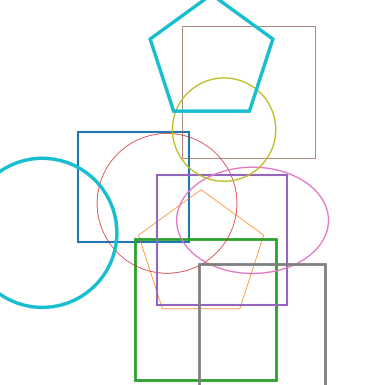[{"shape": "square", "thickness": 1.5, "radius": 0.72, "center": [0.347, 0.513]}, {"shape": "pentagon", "thickness": 0.5, "radius": 0.85, "center": [0.522, 0.336]}, {"shape": "square", "thickness": 2, "radius": 0.91, "center": [0.534, 0.197]}, {"shape": "circle", "thickness": 0.5, "radius": 0.91, "center": [0.434, 0.472]}, {"shape": "square", "thickness": 1.5, "radius": 0.84, "center": [0.576, 0.376]}, {"shape": "square", "thickness": 0.5, "radius": 0.86, "center": [0.646, 0.761]}, {"shape": "oval", "thickness": 1, "radius": 0.99, "center": [0.656, 0.428]}, {"shape": "square", "thickness": 2, "radius": 0.82, "center": [0.68, 0.15]}, {"shape": "circle", "thickness": 1, "radius": 0.67, "center": [0.582, 0.663]}, {"shape": "circle", "thickness": 2.5, "radius": 0.97, "center": [0.11, 0.395]}, {"shape": "pentagon", "thickness": 2.5, "radius": 0.84, "center": [0.549, 0.847]}]